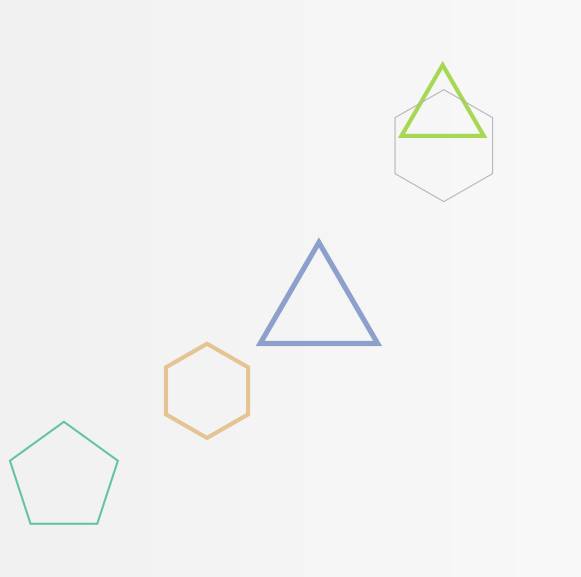[{"shape": "pentagon", "thickness": 1, "radius": 0.49, "center": [0.11, 0.171]}, {"shape": "triangle", "thickness": 2.5, "radius": 0.58, "center": [0.549, 0.463]}, {"shape": "triangle", "thickness": 2, "radius": 0.41, "center": [0.761, 0.805]}, {"shape": "hexagon", "thickness": 2, "radius": 0.41, "center": [0.356, 0.322]}, {"shape": "hexagon", "thickness": 0.5, "radius": 0.48, "center": [0.764, 0.747]}]